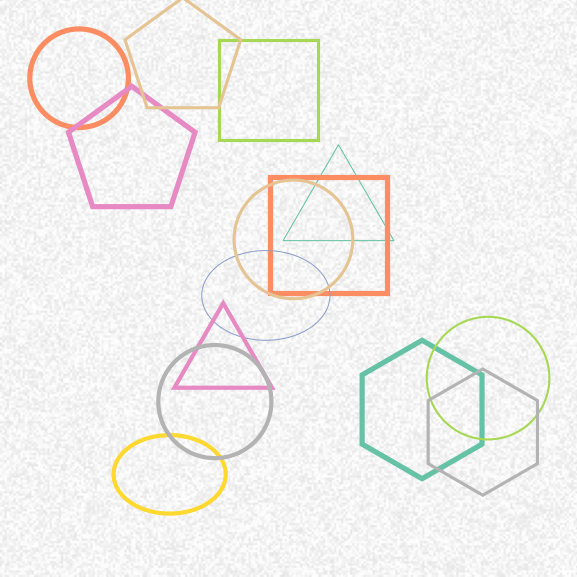[{"shape": "triangle", "thickness": 0.5, "radius": 0.55, "center": [0.586, 0.638]}, {"shape": "hexagon", "thickness": 2.5, "radius": 0.6, "center": [0.731, 0.29]}, {"shape": "square", "thickness": 2.5, "radius": 0.51, "center": [0.569, 0.592]}, {"shape": "circle", "thickness": 2.5, "radius": 0.43, "center": [0.137, 0.864]}, {"shape": "oval", "thickness": 0.5, "radius": 0.55, "center": [0.46, 0.488]}, {"shape": "pentagon", "thickness": 2.5, "radius": 0.58, "center": [0.228, 0.735]}, {"shape": "triangle", "thickness": 2, "radius": 0.49, "center": [0.387, 0.377]}, {"shape": "square", "thickness": 1.5, "radius": 0.43, "center": [0.465, 0.843]}, {"shape": "circle", "thickness": 1, "radius": 0.53, "center": [0.845, 0.344]}, {"shape": "oval", "thickness": 2, "radius": 0.49, "center": [0.294, 0.178]}, {"shape": "pentagon", "thickness": 1.5, "radius": 0.53, "center": [0.317, 0.898]}, {"shape": "circle", "thickness": 1.5, "radius": 0.51, "center": [0.508, 0.585]}, {"shape": "circle", "thickness": 2, "radius": 0.49, "center": [0.372, 0.304]}, {"shape": "hexagon", "thickness": 1.5, "radius": 0.55, "center": [0.836, 0.251]}]